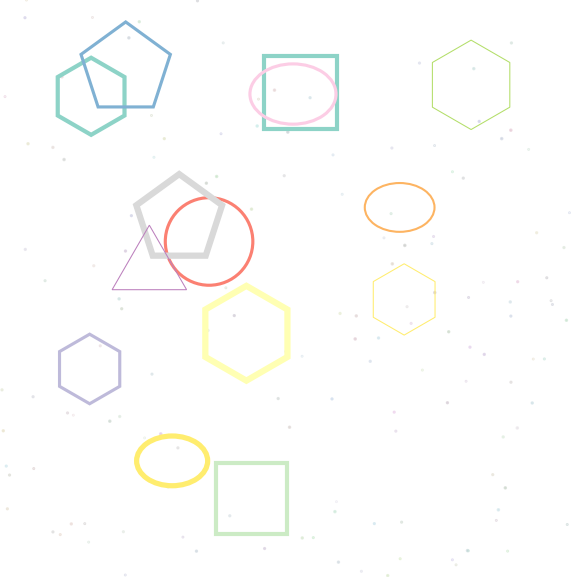[{"shape": "hexagon", "thickness": 2, "radius": 0.33, "center": [0.158, 0.832]}, {"shape": "square", "thickness": 2, "radius": 0.32, "center": [0.521, 0.839]}, {"shape": "hexagon", "thickness": 3, "radius": 0.41, "center": [0.427, 0.422]}, {"shape": "hexagon", "thickness": 1.5, "radius": 0.3, "center": [0.155, 0.36]}, {"shape": "circle", "thickness": 1.5, "radius": 0.38, "center": [0.362, 0.581]}, {"shape": "pentagon", "thickness": 1.5, "radius": 0.41, "center": [0.218, 0.88]}, {"shape": "oval", "thickness": 1, "radius": 0.3, "center": [0.692, 0.64]}, {"shape": "hexagon", "thickness": 0.5, "radius": 0.39, "center": [0.816, 0.852]}, {"shape": "oval", "thickness": 1.5, "radius": 0.37, "center": [0.507, 0.836]}, {"shape": "pentagon", "thickness": 3, "radius": 0.39, "center": [0.31, 0.62]}, {"shape": "triangle", "thickness": 0.5, "radius": 0.37, "center": [0.259, 0.535]}, {"shape": "square", "thickness": 2, "radius": 0.31, "center": [0.435, 0.136]}, {"shape": "hexagon", "thickness": 0.5, "radius": 0.31, "center": [0.7, 0.481]}, {"shape": "oval", "thickness": 2.5, "radius": 0.31, "center": [0.298, 0.201]}]